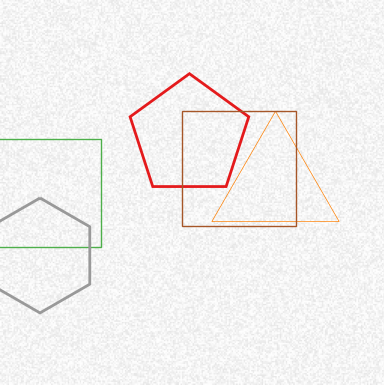[{"shape": "pentagon", "thickness": 2, "radius": 0.81, "center": [0.492, 0.647]}, {"shape": "square", "thickness": 1, "radius": 0.7, "center": [0.122, 0.498]}, {"shape": "triangle", "thickness": 0.5, "radius": 0.96, "center": [0.716, 0.52]}, {"shape": "square", "thickness": 1, "radius": 0.74, "center": [0.62, 0.563]}, {"shape": "hexagon", "thickness": 2, "radius": 0.75, "center": [0.104, 0.336]}]